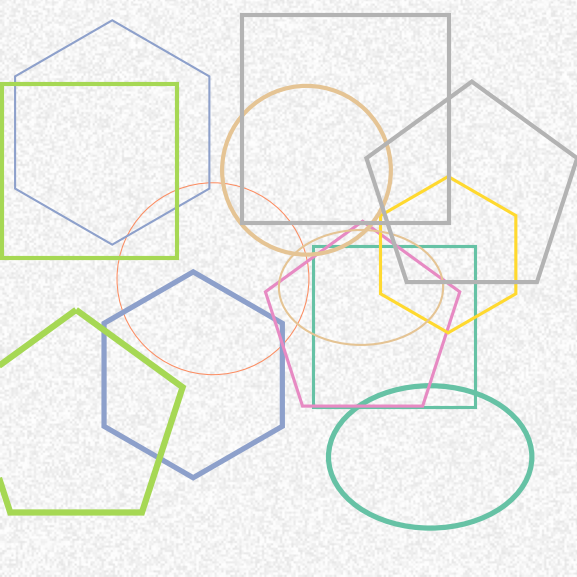[{"shape": "oval", "thickness": 2.5, "radius": 0.88, "center": [0.745, 0.208]}, {"shape": "square", "thickness": 1.5, "radius": 0.7, "center": [0.682, 0.434]}, {"shape": "circle", "thickness": 0.5, "radius": 0.83, "center": [0.369, 0.516]}, {"shape": "hexagon", "thickness": 1, "radius": 0.97, "center": [0.194, 0.77]}, {"shape": "hexagon", "thickness": 2.5, "radius": 0.89, "center": [0.335, 0.35]}, {"shape": "pentagon", "thickness": 1.5, "radius": 0.88, "center": [0.628, 0.439]}, {"shape": "square", "thickness": 2, "radius": 0.76, "center": [0.155, 0.703]}, {"shape": "pentagon", "thickness": 3, "radius": 0.97, "center": [0.132, 0.269]}, {"shape": "hexagon", "thickness": 1.5, "radius": 0.68, "center": [0.776, 0.558]}, {"shape": "oval", "thickness": 1, "radius": 0.71, "center": [0.625, 0.501]}, {"shape": "circle", "thickness": 2, "radius": 0.73, "center": [0.531, 0.704]}, {"shape": "square", "thickness": 2, "radius": 0.9, "center": [0.599, 0.793]}, {"shape": "pentagon", "thickness": 2, "radius": 0.96, "center": [0.817, 0.666]}]